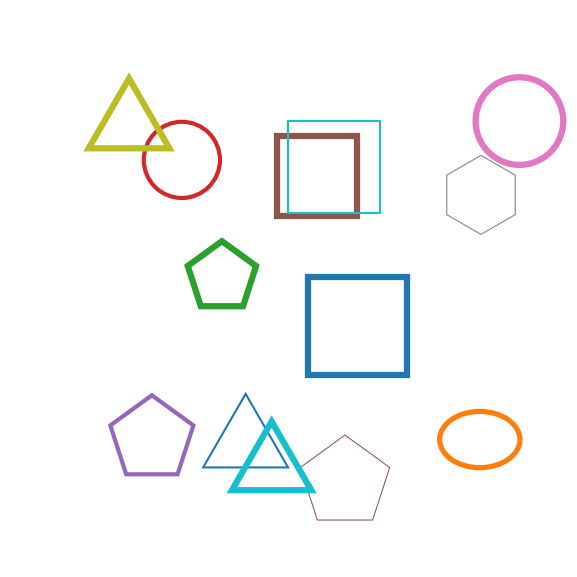[{"shape": "square", "thickness": 3, "radius": 0.43, "center": [0.62, 0.435]}, {"shape": "triangle", "thickness": 1, "radius": 0.42, "center": [0.425, 0.232]}, {"shape": "oval", "thickness": 2.5, "radius": 0.35, "center": [0.831, 0.238]}, {"shape": "pentagon", "thickness": 3, "radius": 0.31, "center": [0.384, 0.519]}, {"shape": "circle", "thickness": 2, "radius": 0.33, "center": [0.315, 0.722]}, {"shape": "pentagon", "thickness": 2, "radius": 0.38, "center": [0.263, 0.239]}, {"shape": "pentagon", "thickness": 0.5, "radius": 0.41, "center": [0.597, 0.164]}, {"shape": "square", "thickness": 3, "radius": 0.34, "center": [0.549, 0.694]}, {"shape": "circle", "thickness": 3, "radius": 0.38, "center": [0.899, 0.79]}, {"shape": "hexagon", "thickness": 0.5, "radius": 0.34, "center": [0.833, 0.662]}, {"shape": "triangle", "thickness": 3, "radius": 0.4, "center": [0.223, 0.783]}, {"shape": "triangle", "thickness": 3, "radius": 0.4, "center": [0.47, 0.19]}, {"shape": "square", "thickness": 1, "radius": 0.4, "center": [0.579, 0.71]}]